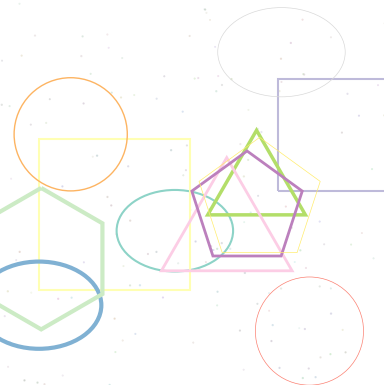[{"shape": "oval", "thickness": 1.5, "radius": 0.76, "center": [0.454, 0.401]}, {"shape": "square", "thickness": 1.5, "radius": 0.98, "center": [0.298, 0.443]}, {"shape": "square", "thickness": 1.5, "radius": 0.73, "center": [0.867, 0.65]}, {"shape": "circle", "thickness": 0.5, "radius": 0.7, "center": [0.804, 0.14]}, {"shape": "oval", "thickness": 3, "radius": 0.81, "center": [0.101, 0.207]}, {"shape": "circle", "thickness": 1, "radius": 0.73, "center": [0.184, 0.651]}, {"shape": "triangle", "thickness": 2.5, "radius": 0.73, "center": [0.666, 0.515]}, {"shape": "triangle", "thickness": 2, "radius": 0.98, "center": [0.589, 0.395]}, {"shape": "oval", "thickness": 0.5, "radius": 0.83, "center": [0.731, 0.864]}, {"shape": "pentagon", "thickness": 2, "radius": 0.75, "center": [0.642, 0.457]}, {"shape": "hexagon", "thickness": 3, "radius": 0.92, "center": [0.107, 0.328]}, {"shape": "pentagon", "thickness": 0.5, "radius": 0.83, "center": [0.674, 0.478]}]